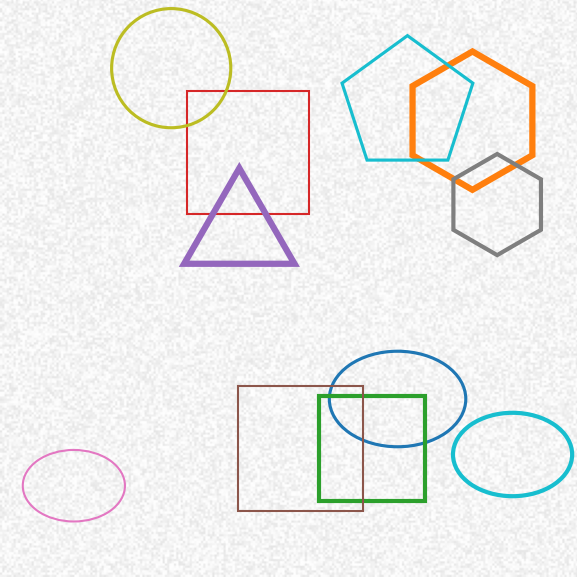[{"shape": "oval", "thickness": 1.5, "radius": 0.59, "center": [0.688, 0.308]}, {"shape": "hexagon", "thickness": 3, "radius": 0.6, "center": [0.818, 0.79]}, {"shape": "square", "thickness": 2, "radius": 0.46, "center": [0.644, 0.222]}, {"shape": "square", "thickness": 1, "radius": 0.53, "center": [0.43, 0.735]}, {"shape": "triangle", "thickness": 3, "radius": 0.55, "center": [0.414, 0.598]}, {"shape": "square", "thickness": 1, "radius": 0.54, "center": [0.52, 0.223]}, {"shape": "oval", "thickness": 1, "radius": 0.44, "center": [0.128, 0.158]}, {"shape": "hexagon", "thickness": 2, "radius": 0.44, "center": [0.861, 0.645]}, {"shape": "circle", "thickness": 1.5, "radius": 0.52, "center": [0.296, 0.881]}, {"shape": "oval", "thickness": 2, "radius": 0.52, "center": [0.888, 0.212]}, {"shape": "pentagon", "thickness": 1.5, "radius": 0.6, "center": [0.706, 0.818]}]